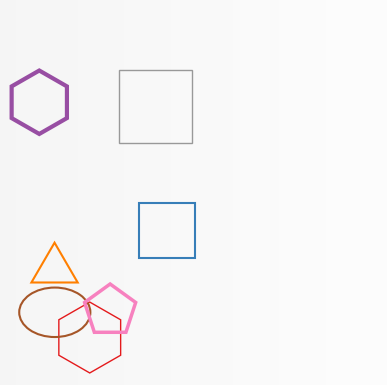[{"shape": "hexagon", "thickness": 1, "radius": 0.46, "center": [0.232, 0.123]}, {"shape": "square", "thickness": 1.5, "radius": 0.36, "center": [0.432, 0.402]}, {"shape": "hexagon", "thickness": 3, "radius": 0.41, "center": [0.101, 0.734]}, {"shape": "triangle", "thickness": 1.5, "radius": 0.34, "center": [0.141, 0.301]}, {"shape": "oval", "thickness": 1.5, "radius": 0.46, "center": [0.141, 0.189]}, {"shape": "pentagon", "thickness": 2.5, "radius": 0.35, "center": [0.284, 0.193]}, {"shape": "square", "thickness": 1, "radius": 0.47, "center": [0.401, 0.723]}]